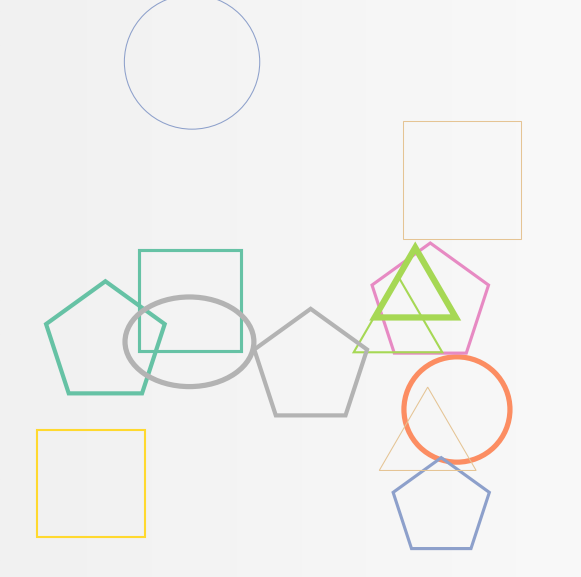[{"shape": "pentagon", "thickness": 2, "radius": 0.54, "center": [0.181, 0.405]}, {"shape": "square", "thickness": 1.5, "radius": 0.44, "center": [0.326, 0.479]}, {"shape": "circle", "thickness": 2.5, "radius": 0.46, "center": [0.786, 0.29]}, {"shape": "pentagon", "thickness": 1.5, "radius": 0.44, "center": [0.759, 0.12]}, {"shape": "circle", "thickness": 0.5, "radius": 0.58, "center": [0.33, 0.892]}, {"shape": "pentagon", "thickness": 1.5, "radius": 0.53, "center": [0.74, 0.473]}, {"shape": "triangle", "thickness": 1, "radius": 0.44, "center": [0.685, 0.433]}, {"shape": "triangle", "thickness": 3, "radius": 0.4, "center": [0.714, 0.49]}, {"shape": "square", "thickness": 1, "radius": 0.47, "center": [0.157, 0.162]}, {"shape": "square", "thickness": 0.5, "radius": 0.51, "center": [0.795, 0.688]}, {"shape": "triangle", "thickness": 0.5, "radius": 0.48, "center": [0.736, 0.233]}, {"shape": "oval", "thickness": 2.5, "radius": 0.55, "center": [0.326, 0.407]}, {"shape": "pentagon", "thickness": 2, "radius": 0.51, "center": [0.534, 0.362]}]